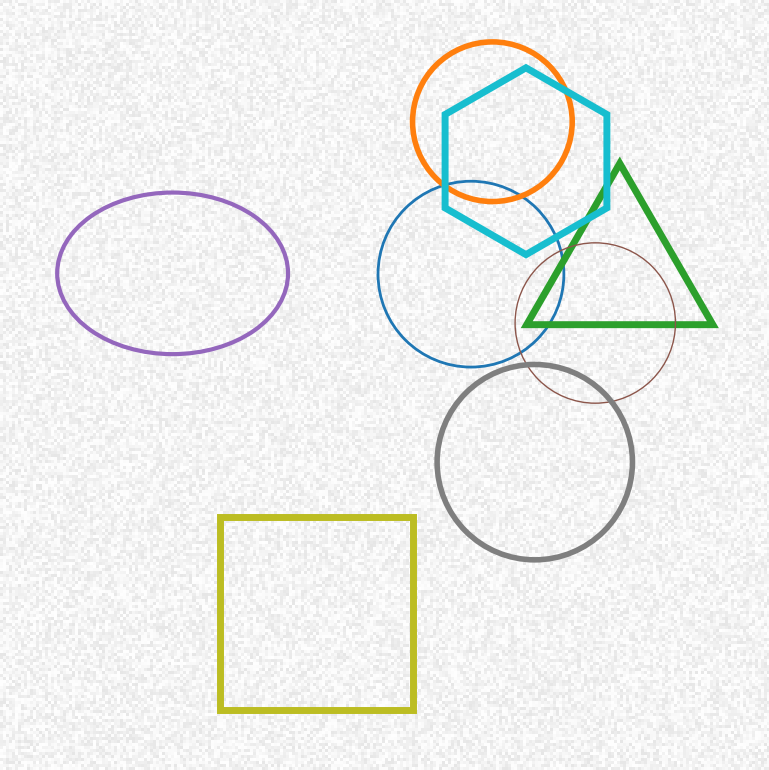[{"shape": "circle", "thickness": 1, "radius": 0.6, "center": [0.612, 0.644]}, {"shape": "circle", "thickness": 2, "radius": 0.52, "center": [0.639, 0.842]}, {"shape": "triangle", "thickness": 2.5, "radius": 0.7, "center": [0.805, 0.648]}, {"shape": "oval", "thickness": 1.5, "radius": 0.75, "center": [0.224, 0.645]}, {"shape": "circle", "thickness": 0.5, "radius": 0.52, "center": [0.773, 0.581]}, {"shape": "circle", "thickness": 2, "radius": 0.63, "center": [0.695, 0.4]}, {"shape": "square", "thickness": 2.5, "radius": 0.63, "center": [0.411, 0.203]}, {"shape": "hexagon", "thickness": 2.5, "radius": 0.61, "center": [0.683, 0.791]}]